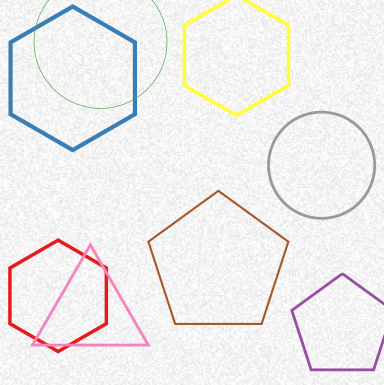[{"shape": "hexagon", "thickness": 2.5, "radius": 0.72, "center": [0.151, 0.232]}, {"shape": "hexagon", "thickness": 3, "radius": 0.93, "center": [0.189, 0.797]}, {"shape": "circle", "thickness": 0.5, "radius": 0.86, "center": [0.261, 0.891]}, {"shape": "pentagon", "thickness": 2, "radius": 0.69, "center": [0.889, 0.151]}, {"shape": "hexagon", "thickness": 2.5, "radius": 0.78, "center": [0.614, 0.856]}, {"shape": "pentagon", "thickness": 1.5, "radius": 0.96, "center": [0.567, 0.313]}, {"shape": "triangle", "thickness": 2, "radius": 0.87, "center": [0.235, 0.191]}, {"shape": "circle", "thickness": 2, "radius": 0.69, "center": [0.835, 0.571]}]